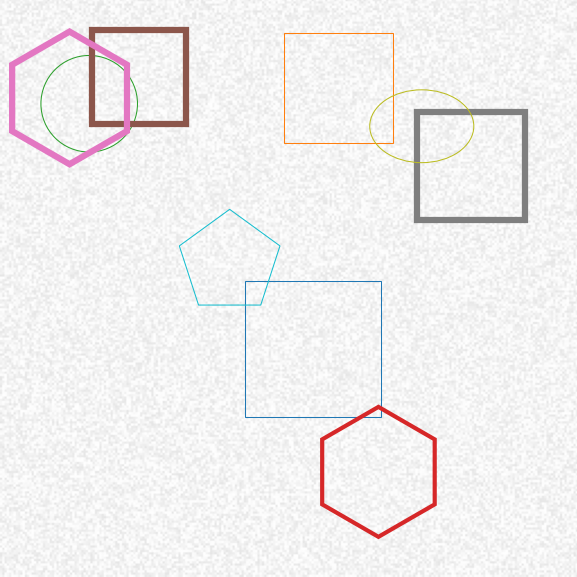[{"shape": "square", "thickness": 0.5, "radius": 0.59, "center": [0.542, 0.395]}, {"shape": "square", "thickness": 0.5, "radius": 0.48, "center": [0.586, 0.847]}, {"shape": "circle", "thickness": 0.5, "radius": 0.42, "center": [0.154, 0.82]}, {"shape": "hexagon", "thickness": 2, "radius": 0.56, "center": [0.655, 0.182]}, {"shape": "square", "thickness": 3, "radius": 0.41, "center": [0.241, 0.865]}, {"shape": "hexagon", "thickness": 3, "radius": 0.57, "center": [0.12, 0.83]}, {"shape": "square", "thickness": 3, "radius": 0.47, "center": [0.815, 0.712]}, {"shape": "oval", "thickness": 0.5, "radius": 0.45, "center": [0.73, 0.781]}, {"shape": "pentagon", "thickness": 0.5, "radius": 0.46, "center": [0.398, 0.545]}]